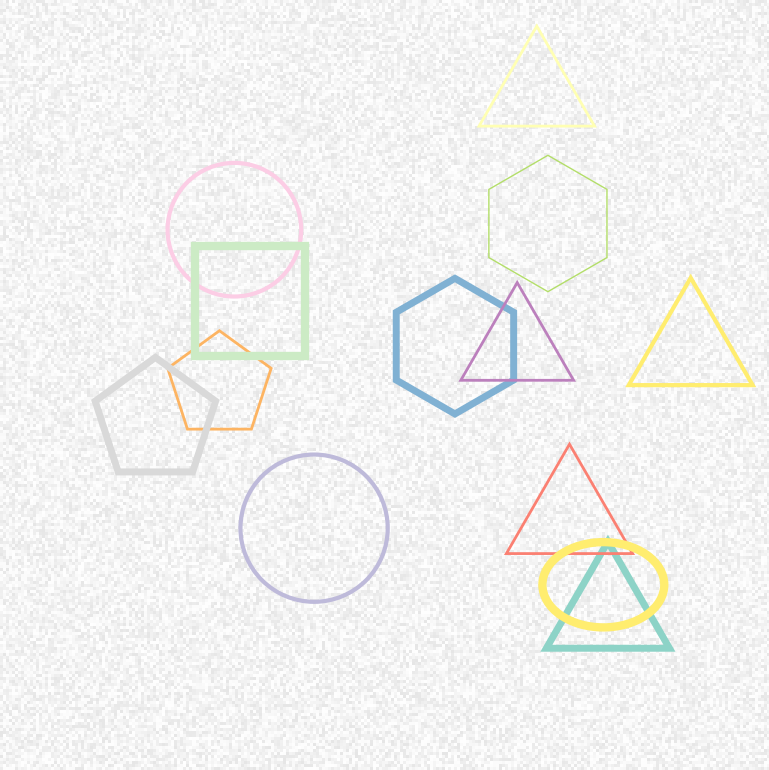[{"shape": "triangle", "thickness": 2.5, "radius": 0.46, "center": [0.789, 0.204]}, {"shape": "triangle", "thickness": 1, "radius": 0.43, "center": [0.697, 0.879]}, {"shape": "circle", "thickness": 1.5, "radius": 0.48, "center": [0.408, 0.314]}, {"shape": "triangle", "thickness": 1, "radius": 0.47, "center": [0.74, 0.328]}, {"shape": "hexagon", "thickness": 2.5, "radius": 0.44, "center": [0.591, 0.55]}, {"shape": "pentagon", "thickness": 1, "radius": 0.35, "center": [0.285, 0.5]}, {"shape": "hexagon", "thickness": 0.5, "radius": 0.44, "center": [0.712, 0.71]}, {"shape": "circle", "thickness": 1.5, "radius": 0.43, "center": [0.304, 0.702]}, {"shape": "pentagon", "thickness": 2.5, "radius": 0.41, "center": [0.202, 0.454]}, {"shape": "triangle", "thickness": 1, "radius": 0.42, "center": [0.672, 0.548]}, {"shape": "square", "thickness": 3, "radius": 0.36, "center": [0.325, 0.609]}, {"shape": "triangle", "thickness": 1.5, "radius": 0.46, "center": [0.897, 0.546]}, {"shape": "oval", "thickness": 3, "radius": 0.4, "center": [0.784, 0.241]}]